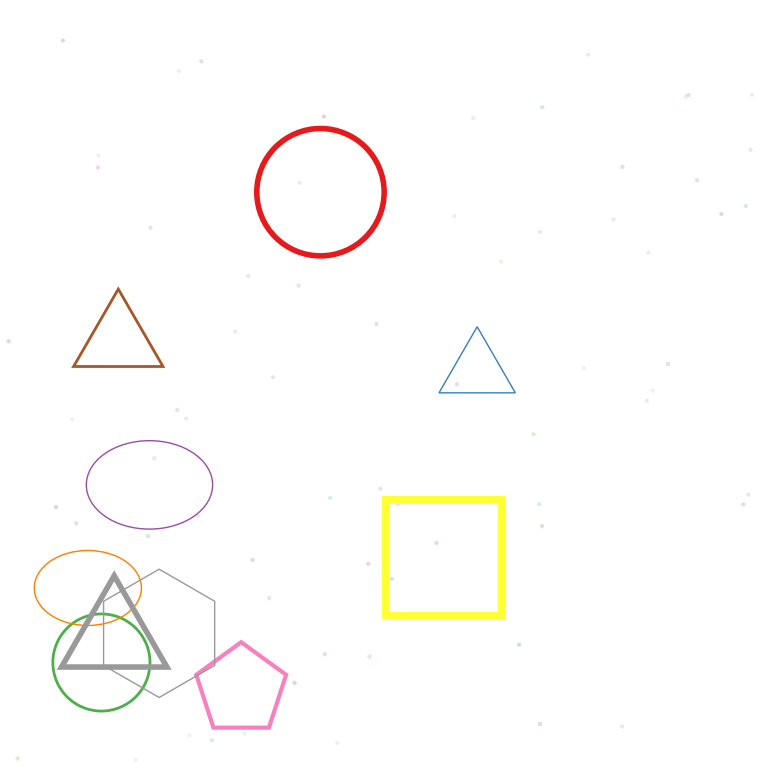[{"shape": "circle", "thickness": 2, "radius": 0.41, "center": [0.416, 0.75]}, {"shape": "triangle", "thickness": 0.5, "radius": 0.29, "center": [0.62, 0.518]}, {"shape": "circle", "thickness": 1, "radius": 0.32, "center": [0.132, 0.14]}, {"shape": "oval", "thickness": 0.5, "radius": 0.41, "center": [0.194, 0.37]}, {"shape": "oval", "thickness": 0.5, "radius": 0.35, "center": [0.114, 0.236]}, {"shape": "square", "thickness": 2.5, "radius": 0.37, "center": [0.575, 0.277]}, {"shape": "triangle", "thickness": 1, "radius": 0.34, "center": [0.154, 0.558]}, {"shape": "pentagon", "thickness": 1.5, "radius": 0.31, "center": [0.313, 0.105]}, {"shape": "triangle", "thickness": 2, "radius": 0.4, "center": [0.148, 0.173]}, {"shape": "hexagon", "thickness": 0.5, "radius": 0.42, "center": [0.207, 0.177]}]